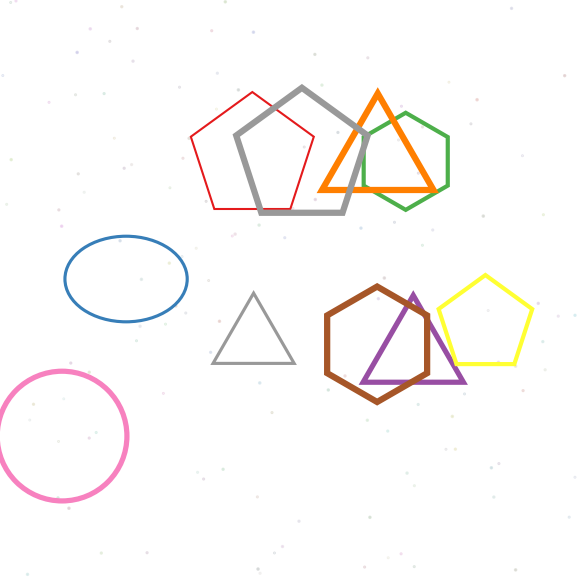[{"shape": "pentagon", "thickness": 1, "radius": 0.56, "center": [0.437, 0.728]}, {"shape": "oval", "thickness": 1.5, "radius": 0.53, "center": [0.218, 0.516]}, {"shape": "hexagon", "thickness": 2, "radius": 0.42, "center": [0.703, 0.72]}, {"shape": "triangle", "thickness": 2.5, "radius": 0.5, "center": [0.716, 0.387]}, {"shape": "triangle", "thickness": 3, "radius": 0.56, "center": [0.654, 0.726]}, {"shape": "pentagon", "thickness": 2, "radius": 0.43, "center": [0.841, 0.438]}, {"shape": "hexagon", "thickness": 3, "radius": 0.5, "center": [0.653, 0.403]}, {"shape": "circle", "thickness": 2.5, "radius": 0.56, "center": [0.107, 0.244]}, {"shape": "triangle", "thickness": 1.5, "radius": 0.41, "center": [0.439, 0.41]}, {"shape": "pentagon", "thickness": 3, "radius": 0.6, "center": [0.523, 0.727]}]